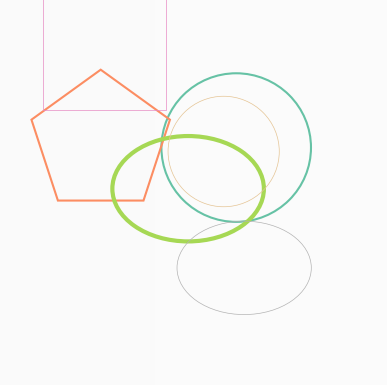[{"shape": "circle", "thickness": 1.5, "radius": 0.96, "center": [0.61, 0.617]}, {"shape": "pentagon", "thickness": 1.5, "radius": 0.94, "center": [0.26, 0.631]}, {"shape": "square", "thickness": 0.5, "radius": 0.79, "center": [0.269, 0.874]}, {"shape": "oval", "thickness": 3, "radius": 0.98, "center": [0.485, 0.51]}, {"shape": "circle", "thickness": 0.5, "radius": 0.72, "center": [0.577, 0.606]}, {"shape": "oval", "thickness": 0.5, "radius": 0.87, "center": [0.63, 0.304]}]